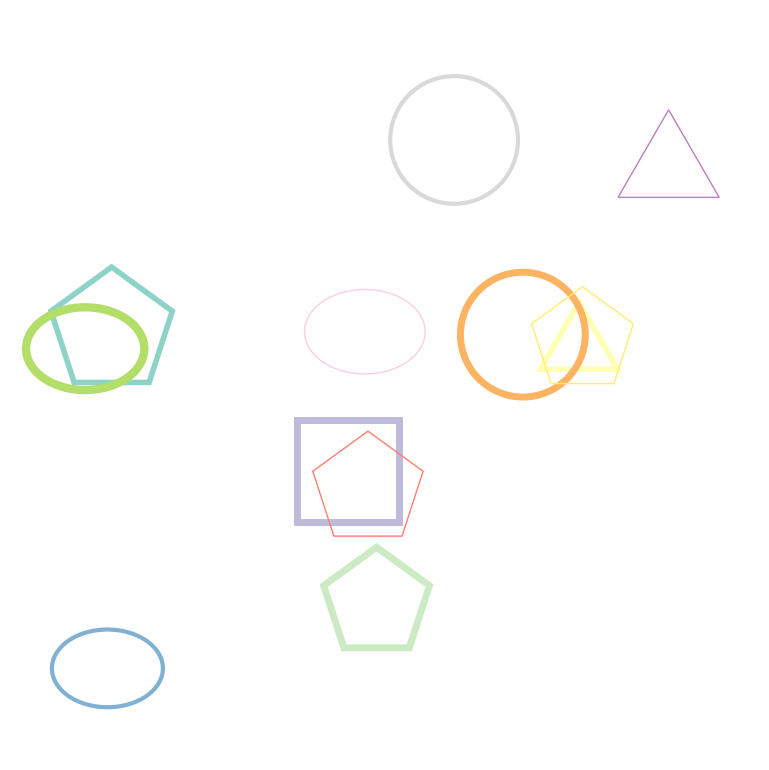[{"shape": "pentagon", "thickness": 2, "radius": 0.41, "center": [0.145, 0.57]}, {"shape": "triangle", "thickness": 2, "radius": 0.29, "center": [0.752, 0.55]}, {"shape": "square", "thickness": 2.5, "radius": 0.33, "center": [0.452, 0.388]}, {"shape": "pentagon", "thickness": 0.5, "radius": 0.38, "center": [0.478, 0.365]}, {"shape": "oval", "thickness": 1.5, "radius": 0.36, "center": [0.14, 0.132]}, {"shape": "circle", "thickness": 2.5, "radius": 0.41, "center": [0.679, 0.565]}, {"shape": "oval", "thickness": 3, "radius": 0.38, "center": [0.111, 0.547]}, {"shape": "oval", "thickness": 0.5, "radius": 0.39, "center": [0.474, 0.569]}, {"shape": "circle", "thickness": 1.5, "radius": 0.41, "center": [0.59, 0.818]}, {"shape": "triangle", "thickness": 0.5, "radius": 0.38, "center": [0.868, 0.782]}, {"shape": "pentagon", "thickness": 2.5, "radius": 0.36, "center": [0.489, 0.217]}, {"shape": "pentagon", "thickness": 0.5, "radius": 0.35, "center": [0.757, 0.558]}]